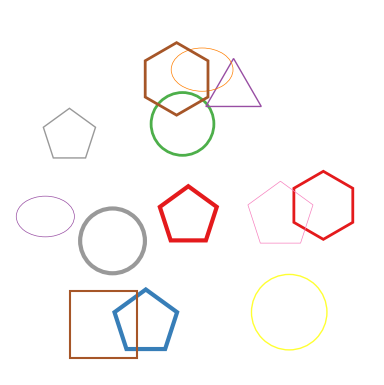[{"shape": "hexagon", "thickness": 2, "radius": 0.44, "center": [0.84, 0.467]}, {"shape": "pentagon", "thickness": 3, "radius": 0.39, "center": [0.489, 0.438]}, {"shape": "pentagon", "thickness": 3, "radius": 0.43, "center": [0.379, 0.163]}, {"shape": "circle", "thickness": 2, "radius": 0.41, "center": [0.474, 0.678]}, {"shape": "oval", "thickness": 0.5, "radius": 0.38, "center": [0.118, 0.438]}, {"shape": "triangle", "thickness": 1, "radius": 0.42, "center": [0.607, 0.765]}, {"shape": "oval", "thickness": 0.5, "radius": 0.4, "center": [0.525, 0.819]}, {"shape": "circle", "thickness": 1, "radius": 0.49, "center": [0.751, 0.189]}, {"shape": "square", "thickness": 1.5, "radius": 0.44, "center": [0.268, 0.157]}, {"shape": "hexagon", "thickness": 2, "radius": 0.47, "center": [0.459, 0.795]}, {"shape": "pentagon", "thickness": 0.5, "radius": 0.44, "center": [0.728, 0.44]}, {"shape": "circle", "thickness": 3, "radius": 0.42, "center": [0.292, 0.374]}, {"shape": "pentagon", "thickness": 1, "radius": 0.36, "center": [0.18, 0.647]}]